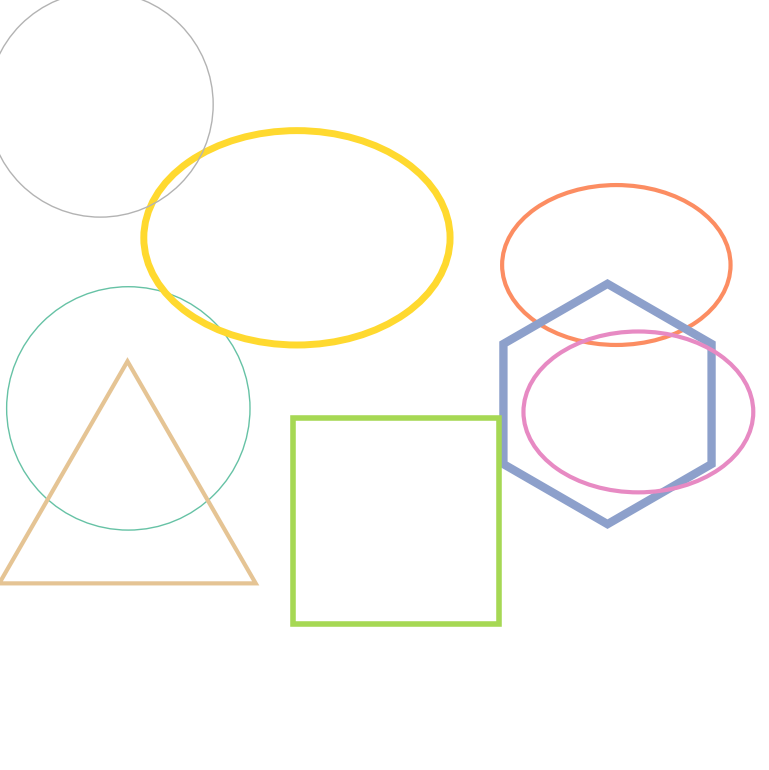[{"shape": "circle", "thickness": 0.5, "radius": 0.79, "center": [0.167, 0.47]}, {"shape": "oval", "thickness": 1.5, "radius": 0.74, "center": [0.8, 0.656]}, {"shape": "hexagon", "thickness": 3, "radius": 0.78, "center": [0.789, 0.475]}, {"shape": "oval", "thickness": 1.5, "radius": 0.75, "center": [0.829, 0.465]}, {"shape": "square", "thickness": 2, "radius": 0.67, "center": [0.515, 0.324]}, {"shape": "oval", "thickness": 2.5, "radius": 0.99, "center": [0.386, 0.691]}, {"shape": "triangle", "thickness": 1.5, "radius": 0.96, "center": [0.166, 0.339]}, {"shape": "circle", "thickness": 0.5, "radius": 0.73, "center": [0.13, 0.864]}]